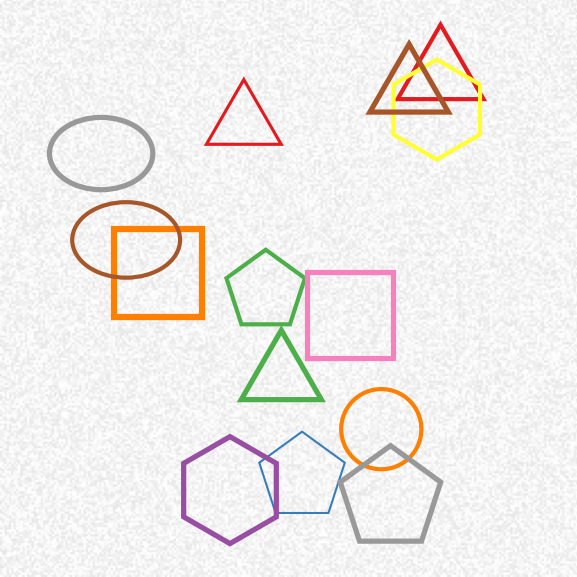[{"shape": "triangle", "thickness": 2, "radius": 0.43, "center": [0.763, 0.87]}, {"shape": "triangle", "thickness": 1.5, "radius": 0.37, "center": [0.422, 0.787]}, {"shape": "pentagon", "thickness": 1, "radius": 0.39, "center": [0.523, 0.174]}, {"shape": "pentagon", "thickness": 2, "radius": 0.36, "center": [0.46, 0.495]}, {"shape": "triangle", "thickness": 2.5, "radius": 0.4, "center": [0.487, 0.347]}, {"shape": "hexagon", "thickness": 2.5, "radius": 0.46, "center": [0.398, 0.15]}, {"shape": "circle", "thickness": 2, "radius": 0.35, "center": [0.66, 0.256]}, {"shape": "square", "thickness": 3, "radius": 0.38, "center": [0.273, 0.526]}, {"shape": "hexagon", "thickness": 2, "radius": 0.43, "center": [0.756, 0.809]}, {"shape": "oval", "thickness": 2, "radius": 0.47, "center": [0.218, 0.584]}, {"shape": "triangle", "thickness": 2.5, "radius": 0.39, "center": [0.708, 0.844]}, {"shape": "square", "thickness": 2.5, "radius": 0.37, "center": [0.606, 0.453]}, {"shape": "oval", "thickness": 2.5, "radius": 0.45, "center": [0.175, 0.733]}, {"shape": "pentagon", "thickness": 2.5, "radius": 0.46, "center": [0.676, 0.136]}]